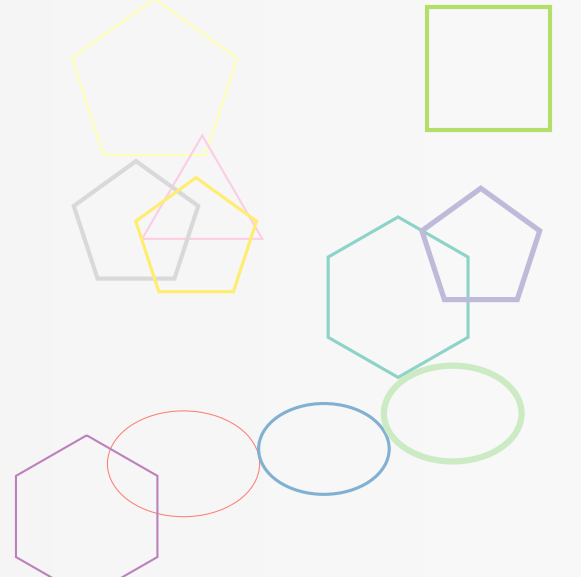[{"shape": "hexagon", "thickness": 1.5, "radius": 0.69, "center": [0.685, 0.485]}, {"shape": "pentagon", "thickness": 1, "radius": 0.75, "center": [0.266, 0.852]}, {"shape": "pentagon", "thickness": 2.5, "radius": 0.53, "center": [0.827, 0.567]}, {"shape": "oval", "thickness": 0.5, "radius": 0.65, "center": [0.316, 0.196]}, {"shape": "oval", "thickness": 1.5, "radius": 0.56, "center": [0.557, 0.222]}, {"shape": "square", "thickness": 2, "radius": 0.53, "center": [0.84, 0.881]}, {"shape": "triangle", "thickness": 1, "radius": 0.6, "center": [0.348, 0.645]}, {"shape": "pentagon", "thickness": 2, "radius": 0.56, "center": [0.234, 0.608]}, {"shape": "hexagon", "thickness": 1, "radius": 0.7, "center": [0.149, 0.105]}, {"shape": "oval", "thickness": 3, "radius": 0.59, "center": [0.779, 0.283]}, {"shape": "pentagon", "thickness": 1.5, "radius": 0.55, "center": [0.337, 0.582]}]